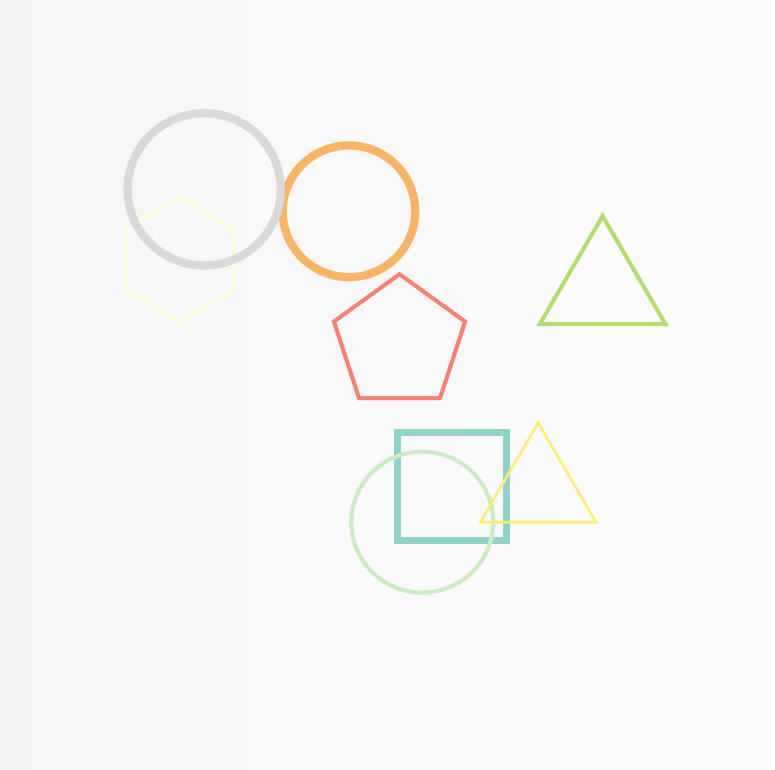[{"shape": "square", "thickness": 2.5, "radius": 0.35, "center": [0.582, 0.369]}, {"shape": "hexagon", "thickness": 0.5, "radius": 0.4, "center": [0.232, 0.663]}, {"shape": "pentagon", "thickness": 1.5, "radius": 0.44, "center": [0.516, 0.555]}, {"shape": "circle", "thickness": 3, "radius": 0.43, "center": [0.45, 0.726]}, {"shape": "triangle", "thickness": 1.5, "radius": 0.47, "center": [0.778, 0.626]}, {"shape": "circle", "thickness": 3, "radius": 0.49, "center": [0.263, 0.754]}, {"shape": "circle", "thickness": 1.5, "radius": 0.46, "center": [0.545, 0.322]}, {"shape": "triangle", "thickness": 1, "radius": 0.43, "center": [0.694, 0.365]}]